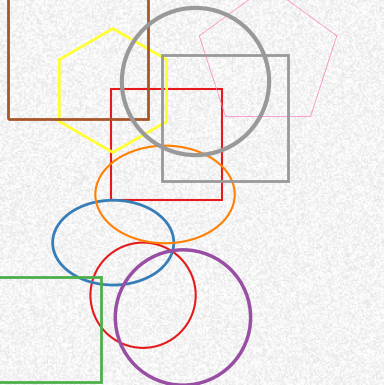[{"shape": "square", "thickness": 1.5, "radius": 0.72, "center": [0.434, 0.626]}, {"shape": "circle", "thickness": 1.5, "radius": 0.68, "center": [0.372, 0.233]}, {"shape": "oval", "thickness": 2, "radius": 0.79, "center": [0.294, 0.37]}, {"shape": "square", "thickness": 2, "radius": 0.68, "center": [0.127, 0.144]}, {"shape": "circle", "thickness": 2.5, "radius": 0.88, "center": [0.475, 0.175]}, {"shape": "oval", "thickness": 1.5, "radius": 0.91, "center": [0.429, 0.495]}, {"shape": "hexagon", "thickness": 2, "radius": 0.8, "center": [0.293, 0.765]}, {"shape": "square", "thickness": 2, "radius": 0.91, "center": [0.202, 0.871]}, {"shape": "pentagon", "thickness": 0.5, "radius": 0.94, "center": [0.696, 0.849]}, {"shape": "circle", "thickness": 3, "radius": 0.96, "center": [0.508, 0.788]}, {"shape": "square", "thickness": 2, "radius": 0.82, "center": [0.584, 0.693]}]